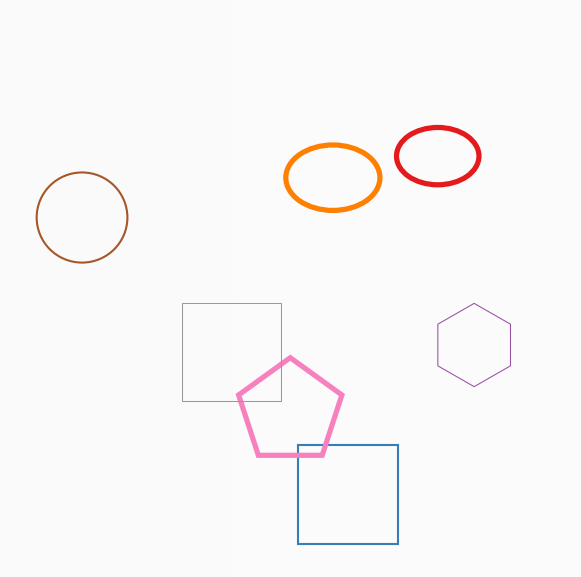[{"shape": "oval", "thickness": 2.5, "radius": 0.35, "center": [0.753, 0.729]}, {"shape": "square", "thickness": 1, "radius": 0.43, "center": [0.599, 0.143]}, {"shape": "hexagon", "thickness": 0.5, "radius": 0.36, "center": [0.816, 0.402]}, {"shape": "oval", "thickness": 2.5, "radius": 0.4, "center": [0.573, 0.691]}, {"shape": "circle", "thickness": 1, "radius": 0.39, "center": [0.141, 0.622]}, {"shape": "pentagon", "thickness": 2.5, "radius": 0.47, "center": [0.499, 0.286]}, {"shape": "square", "thickness": 0.5, "radius": 0.42, "center": [0.399, 0.39]}]